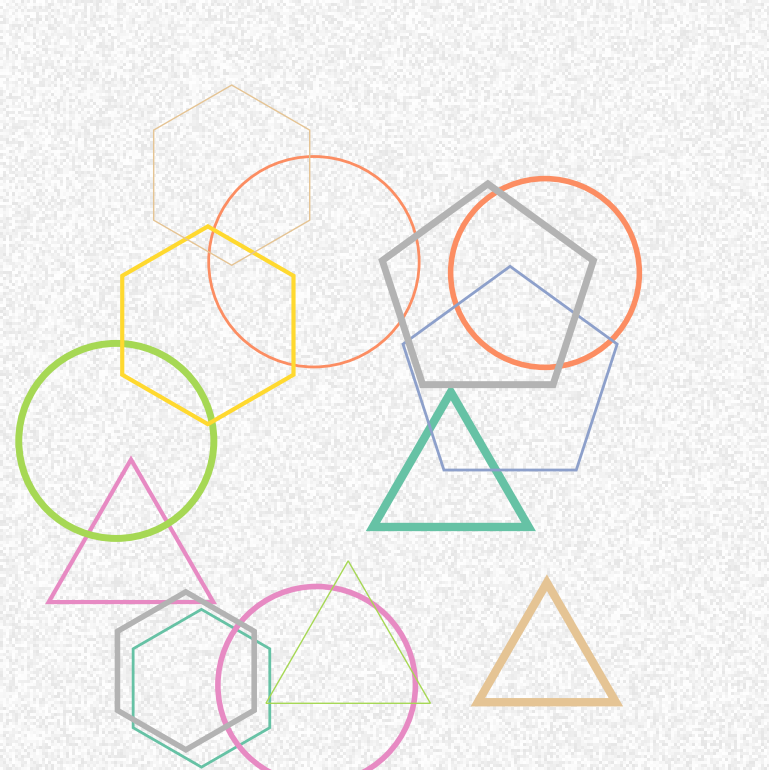[{"shape": "hexagon", "thickness": 1, "radius": 0.51, "center": [0.262, 0.106]}, {"shape": "triangle", "thickness": 3, "radius": 0.58, "center": [0.586, 0.374]}, {"shape": "circle", "thickness": 1, "radius": 0.68, "center": [0.408, 0.66]}, {"shape": "circle", "thickness": 2, "radius": 0.61, "center": [0.708, 0.645]}, {"shape": "pentagon", "thickness": 1, "radius": 0.73, "center": [0.662, 0.508]}, {"shape": "circle", "thickness": 2, "radius": 0.64, "center": [0.411, 0.11]}, {"shape": "triangle", "thickness": 1.5, "radius": 0.62, "center": [0.17, 0.28]}, {"shape": "triangle", "thickness": 0.5, "radius": 0.62, "center": [0.452, 0.148]}, {"shape": "circle", "thickness": 2.5, "radius": 0.63, "center": [0.151, 0.427]}, {"shape": "hexagon", "thickness": 1.5, "radius": 0.64, "center": [0.27, 0.578]}, {"shape": "hexagon", "thickness": 0.5, "radius": 0.58, "center": [0.301, 0.773]}, {"shape": "triangle", "thickness": 3, "radius": 0.52, "center": [0.71, 0.14]}, {"shape": "pentagon", "thickness": 2.5, "radius": 0.72, "center": [0.634, 0.617]}, {"shape": "hexagon", "thickness": 2, "radius": 0.51, "center": [0.241, 0.129]}]